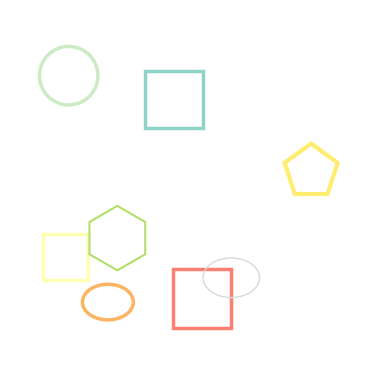[{"shape": "square", "thickness": 2.5, "radius": 0.37, "center": [0.452, 0.742]}, {"shape": "square", "thickness": 2.5, "radius": 0.3, "center": [0.17, 0.332]}, {"shape": "square", "thickness": 2.5, "radius": 0.38, "center": [0.525, 0.224]}, {"shape": "oval", "thickness": 2.5, "radius": 0.33, "center": [0.28, 0.215]}, {"shape": "hexagon", "thickness": 1.5, "radius": 0.42, "center": [0.305, 0.382]}, {"shape": "oval", "thickness": 1, "radius": 0.37, "center": [0.601, 0.279]}, {"shape": "circle", "thickness": 2.5, "radius": 0.38, "center": [0.178, 0.803]}, {"shape": "pentagon", "thickness": 3, "radius": 0.36, "center": [0.808, 0.555]}]